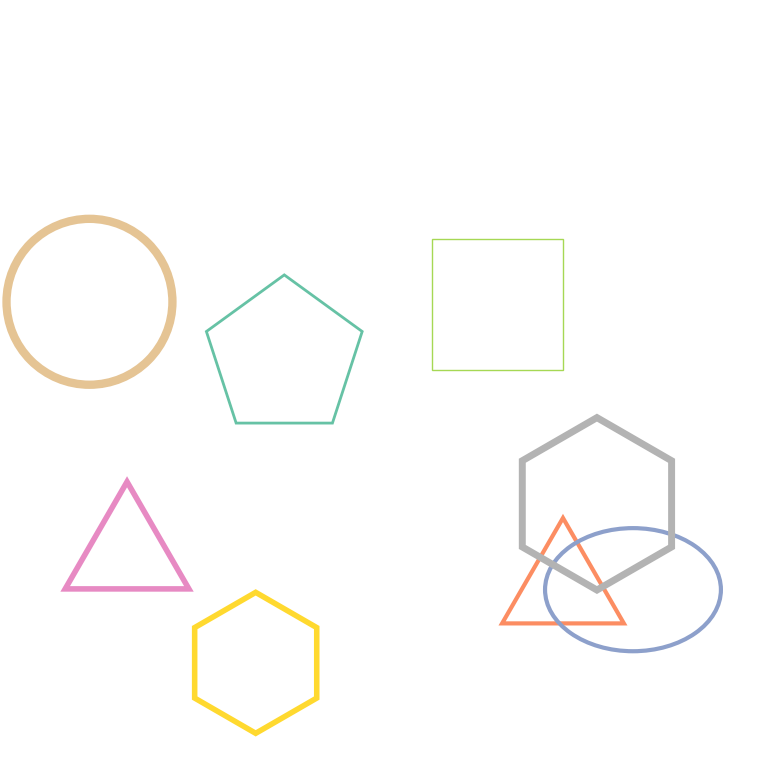[{"shape": "pentagon", "thickness": 1, "radius": 0.53, "center": [0.369, 0.537]}, {"shape": "triangle", "thickness": 1.5, "radius": 0.46, "center": [0.731, 0.236]}, {"shape": "oval", "thickness": 1.5, "radius": 0.57, "center": [0.822, 0.234]}, {"shape": "triangle", "thickness": 2, "radius": 0.46, "center": [0.165, 0.282]}, {"shape": "square", "thickness": 0.5, "radius": 0.42, "center": [0.646, 0.605]}, {"shape": "hexagon", "thickness": 2, "radius": 0.46, "center": [0.332, 0.139]}, {"shape": "circle", "thickness": 3, "radius": 0.54, "center": [0.116, 0.608]}, {"shape": "hexagon", "thickness": 2.5, "radius": 0.56, "center": [0.775, 0.346]}]